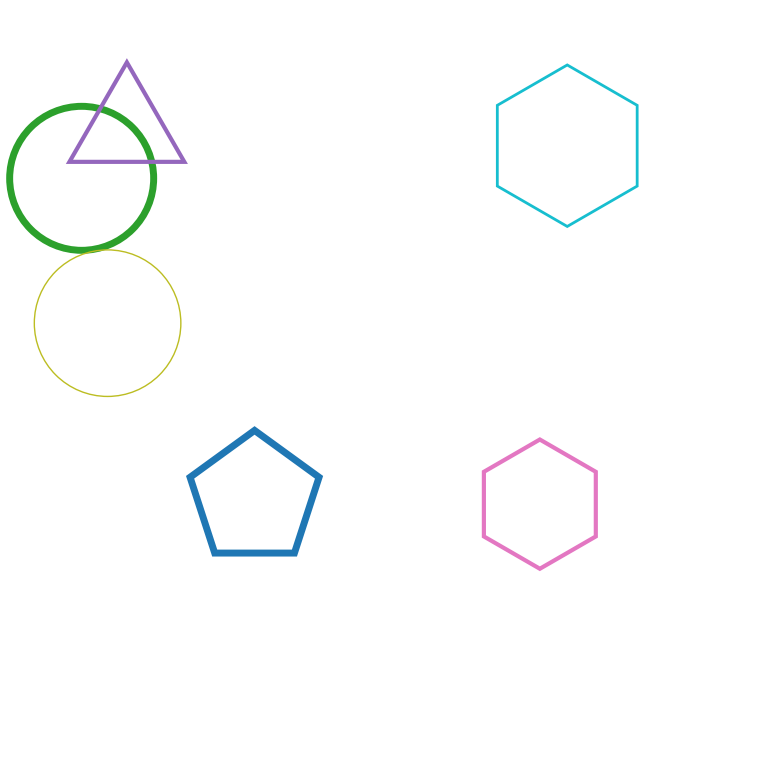[{"shape": "pentagon", "thickness": 2.5, "radius": 0.44, "center": [0.331, 0.353]}, {"shape": "circle", "thickness": 2.5, "radius": 0.47, "center": [0.106, 0.768]}, {"shape": "triangle", "thickness": 1.5, "radius": 0.43, "center": [0.165, 0.833]}, {"shape": "hexagon", "thickness": 1.5, "radius": 0.42, "center": [0.701, 0.345]}, {"shape": "circle", "thickness": 0.5, "radius": 0.48, "center": [0.14, 0.58]}, {"shape": "hexagon", "thickness": 1, "radius": 0.52, "center": [0.737, 0.811]}]